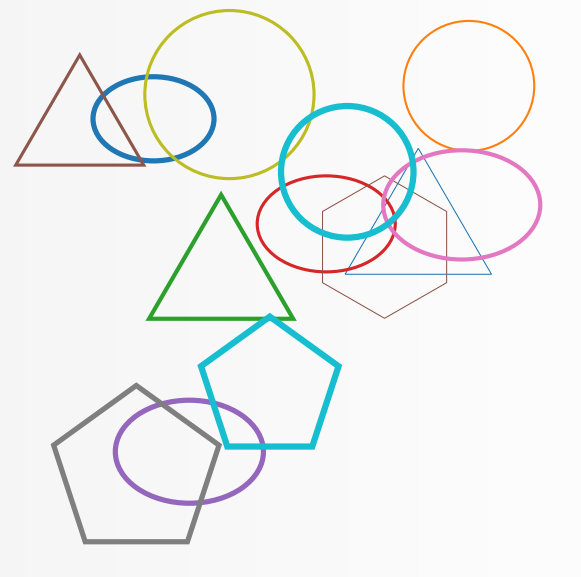[{"shape": "triangle", "thickness": 0.5, "radius": 0.73, "center": [0.72, 0.597]}, {"shape": "oval", "thickness": 2.5, "radius": 0.52, "center": [0.264, 0.793]}, {"shape": "circle", "thickness": 1, "radius": 0.56, "center": [0.807, 0.85]}, {"shape": "triangle", "thickness": 2, "radius": 0.72, "center": [0.38, 0.519]}, {"shape": "oval", "thickness": 1.5, "radius": 0.59, "center": [0.561, 0.611]}, {"shape": "oval", "thickness": 2.5, "radius": 0.64, "center": [0.326, 0.217]}, {"shape": "hexagon", "thickness": 0.5, "radius": 0.62, "center": [0.662, 0.571]}, {"shape": "triangle", "thickness": 1.5, "radius": 0.64, "center": [0.137, 0.777]}, {"shape": "oval", "thickness": 2, "radius": 0.68, "center": [0.794, 0.644]}, {"shape": "pentagon", "thickness": 2.5, "radius": 0.75, "center": [0.235, 0.182]}, {"shape": "circle", "thickness": 1.5, "radius": 0.73, "center": [0.395, 0.835]}, {"shape": "circle", "thickness": 3, "radius": 0.57, "center": [0.597, 0.702]}, {"shape": "pentagon", "thickness": 3, "radius": 0.62, "center": [0.464, 0.327]}]